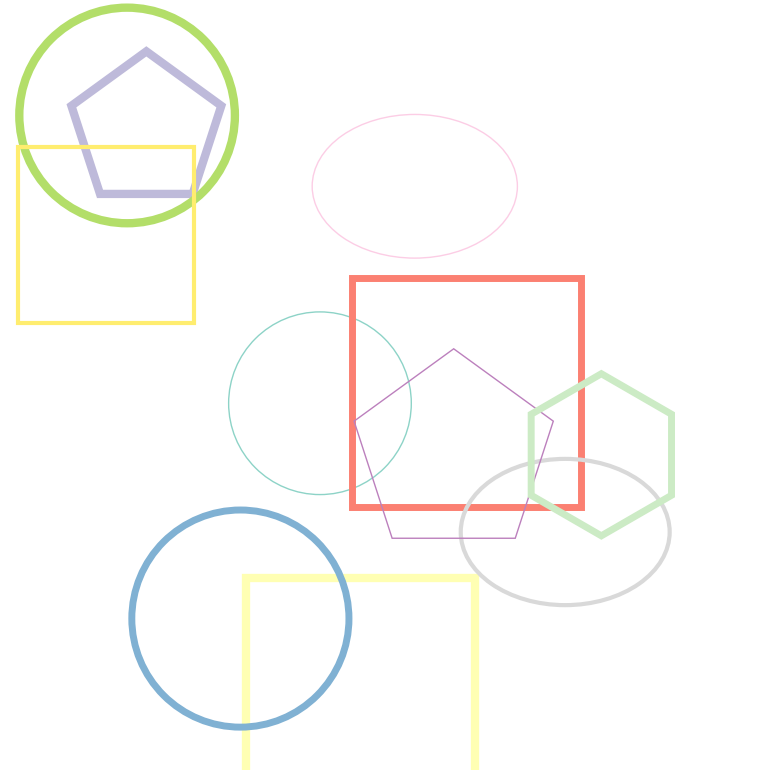[{"shape": "circle", "thickness": 0.5, "radius": 0.59, "center": [0.416, 0.476]}, {"shape": "square", "thickness": 3, "radius": 0.74, "center": [0.468, 0.101]}, {"shape": "pentagon", "thickness": 3, "radius": 0.51, "center": [0.19, 0.831]}, {"shape": "square", "thickness": 2.5, "radius": 0.74, "center": [0.606, 0.49]}, {"shape": "circle", "thickness": 2.5, "radius": 0.7, "center": [0.312, 0.197]}, {"shape": "circle", "thickness": 3, "radius": 0.7, "center": [0.165, 0.85]}, {"shape": "oval", "thickness": 0.5, "radius": 0.67, "center": [0.539, 0.758]}, {"shape": "oval", "thickness": 1.5, "radius": 0.68, "center": [0.734, 0.309]}, {"shape": "pentagon", "thickness": 0.5, "radius": 0.68, "center": [0.589, 0.411]}, {"shape": "hexagon", "thickness": 2.5, "radius": 0.53, "center": [0.781, 0.409]}, {"shape": "square", "thickness": 1.5, "radius": 0.57, "center": [0.138, 0.694]}]